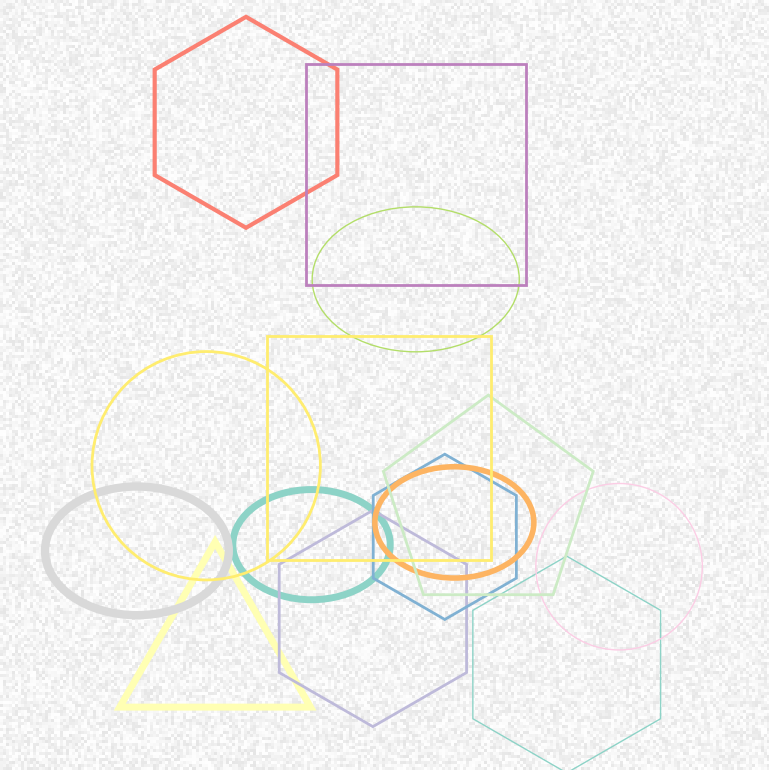[{"shape": "hexagon", "thickness": 0.5, "radius": 0.7, "center": [0.736, 0.137]}, {"shape": "oval", "thickness": 2.5, "radius": 0.51, "center": [0.405, 0.293]}, {"shape": "triangle", "thickness": 2.5, "radius": 0.72, "center": [0.279, 0.153]}, {"shape": "hexagon", "thickness": 1, "radius": 0.7, "center": [0.484, 0.197]}, {"shape": "hexagon", "thickness": 1.5, "radius": 0.68, "center": [0.32, 0.841]}, {"shape": "hexagon", "thickness": 1, "radius": 0.54, "center": [0.578, 0.303]}, {"shape": "oval", "thickness": 2, "radius": 0.52, "center": [0.59, 0.322]}, {"shape": "oval", "thickness": 0.5, "radius": 0.67, "center": [0.54, 0.637]}, {"shape": "circle", "thickness": 0.5, "radius": 0.54, "center": [0.804, 0.264]}, {"shape": "oval", "thickness": 3, "radius": 0.6, "center": [0.178, 0.285]}, {"shape": "square", "thickness": 1, "radius": 0.72, "center": [0.54, 0.773]}, {"shape": "pentagon", "thickness": 1, "radius": 0.72, "center": [0.634, 0.344]}, {"shape": "square", "thickness": 1, "radius": 0.73, "center": [0.492, 0.418]}, {"shape": "circle", "thickness": 1, "radius": 0.74, "center": [0.268, 0.395]}]